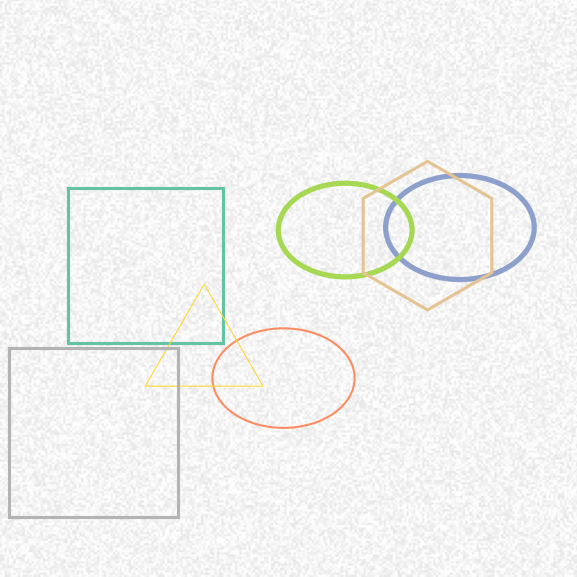[{"shape": "square", "thickness": 1.5, "radius": 0.67, "center": [0.251, 0.54]}, {"shape": "oval", "thickness": 1, "radius": 0.62, "center": [0.491, 0.344]}, {"shape": "oval", "thickness": 2.5, "radius": 0.64, "center": [0.796, 0.605]}, {"shape": "oval", "thickness": 2.5, "radius": 0.58, "center": [0.598, 0.601]}, {"shape": "triangle", "thickness": 0.5, "radius": 0.59, "center": [0.354, 0.389]}, {"shape": "hexagon", "thickness": 1.5, "radius": 0.64, "center": [0.74, 0.591]}, {"shape": "square", "thickness": 1.5, "radius": 0.73, "center": [0.162, 0.25]}]